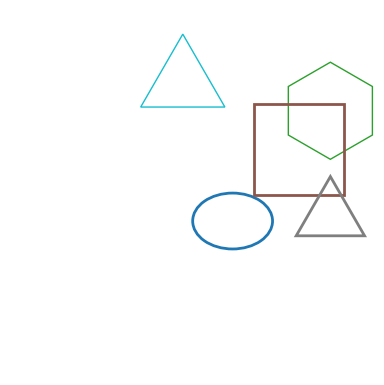[{"shape": "oval", "thickness": 2, "radius": 0.52, "center": [0.604, 0.426]}, {"shape": "hexagon", "thickness": 1, "radius": 0.63, "center": [0.858, 0.712]}, {"shape": "square", "thickness": 2, "radius": 0.59, "center": [0.777, 0.613]}, {"shape": "triangle", "thickness": 2, "radius": 0.51, "center": [0.858, 0.439]}, {"shape": "triangle", "thickness": 1, "radius": 0.63, "center": [0.475, 0.785]}]